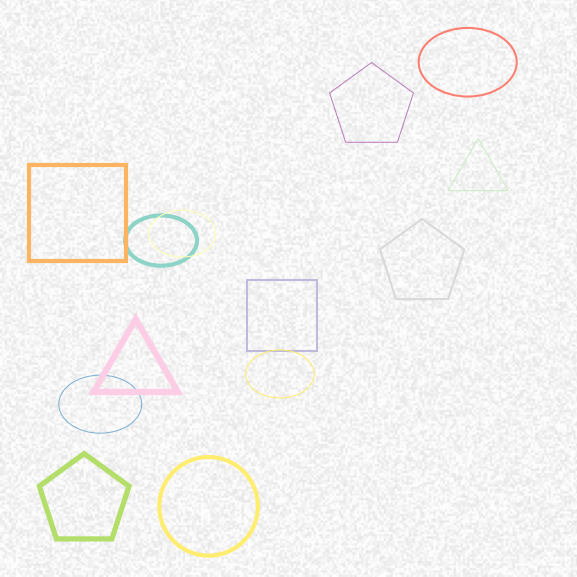[{"shape": "oval", "thickness": 2, "radius": 0.31, "center": [0.279, 0.583]}, {"shape": "oval", "thickness": 0.5, "radius": 0.29, "center": [0.316, 0.595]}, {"shape": "square", "thickness": 1, "radius": 0.3, "center": [0.488, 0.453]}, {"shape": "oval", "thickness": 1, "radius": 0.42, "center": [0.81, 0.891]}, {"shape": "oval", "thickness": 0.5, "radius": 0.36, "center": [0.174, 0.299]}, {"shape": "square", "thickness": 2, "radius": 0.42, "center": [0.134, 0.63]}, {"shape": "pentagon", "thickness": 2.5, "radius": 0.41, "center": [0.146, 0.132]}, {"shape": "triangle", "thickness": 3, "radius": 0.42, "center": [0.235, 0.362]}, {"shape": "pentagon", "thickness": 1, "radius": 0.38, "center": [0.731, 0.543]}, {"shape": "pentagon", "thickness": 0.5, "radius": 0.38, "center": [0.643, 0.815]}, {"shape": "triangle", "thickness": 0.5, "radius": 0.3, "center": [0.828, 0.699]}, {"shape": "circle", "thickness": 2, "radius": 0.43, "center": [0.361, 0.122]}, {"shape": "oval", "thickness": 0.5, "radius": 0.3, "center": [0.485, 0.352]}]